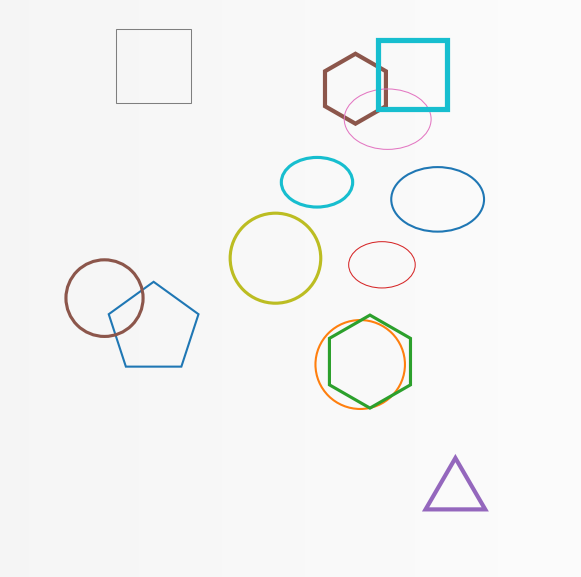[{"shape": "oval", "thickness": 1, "radius": 0.4, "center": [0.753, 0.654]}, {"shape": "pentagon", "thickness": 1, "radius": 0.41, "center": [0.264, 0.43]}, {"shape": "circle", "thickness": 1, "radius": 0.38, "center": [0.62, 0.368]}, {"shape": "hexagon", "thickness": 1.5, "radius": 0.4, "center": [0.636, 0.373]}, {"shape": "oval", "thickness": 0.5, "radius": 0.29, "center": [0.657, 0.541]}, {"shape": "triangle", "thickness": 2, "radius": 0.3, "center": [0.783, 0.147]}, {"shape": "hexagon", "thickness": 2, "radius": 0.3, "center": [0.612, 0.846]}, {"shape": "circle", "thickness": 1.5, "radius": 0.33, "center": [0.18, 0.483]}, {"shape": "oval", "thickness": 0.5, "radius": 0.37, "center": [0.667, 0.793]}, {"shape": "square", "thickness": 0.5, "radius": 0.32, "center": [0.264, 0.884]}, {"shape": "circle", "thickness": 1.5, "radius": 0.39, "center": [0.474, 0.552]}, {"shape": "oval", "thickness": 1.5, "radius": 0.31, "center": [0.545, 0.684]}, {"shape": "square", "thickness": 2.5, "radius": 0.3, "center": [0.71, 0.869]}]